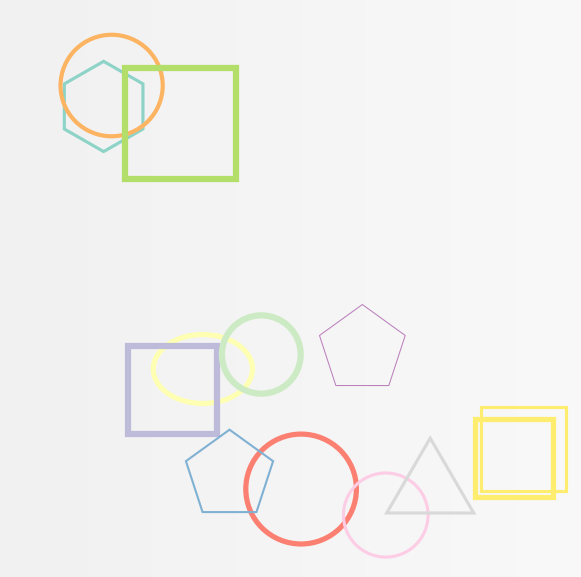[{"shape": "hexagon", "thickness": 1.5, "radius": 0.39, "center": [0.178, 0.815]}, {"shape": "oval", "thickness": 2.5, "radius": 0.43, "center": [0.349, 0.36]}, {"shape": "square", "thickness": 3, "radius": 0.38, "center": [0.296, 0.324]}, {"shape": "circle", "thickness": 2.5, "radius": 0.48, "center": [0.518, 0.152]}, {"shape": "pentagon", "thickness": 1, "radius": 0.39, "center": [0.395, 0.176]}, {"shape": "circle", "thickness": 2, "radius": 0.44, "center": [0.192, 0.851]}, {"shape": "square", "thickness": 3, "radius": 0.48, "center": [0.31, 0.785]}, {"shape": "circle", "thickness": 1.5, "radius": 0.36, "center": [0.664, 0.107]}, {"shape": "triangle", "thickness": 1.5, "radius": 0.43, "center": [0.74, 0.154]}, {"shape": "pentagon", "thickness": 0.5, "radius": 0.39, "center": [0.623, 0.394]}, {"shape": "circle", "thickness": 3, "radius": 0.34, "center": [0.45, 0.385]}, {"shape": "square", "thickness": 1.5, "radius": 0.37, "center": [0.9, 0.222]}, {"shape": "square", "thickness": 2.5, "radius": 0.34, "center": [0.884, 0.206]}]